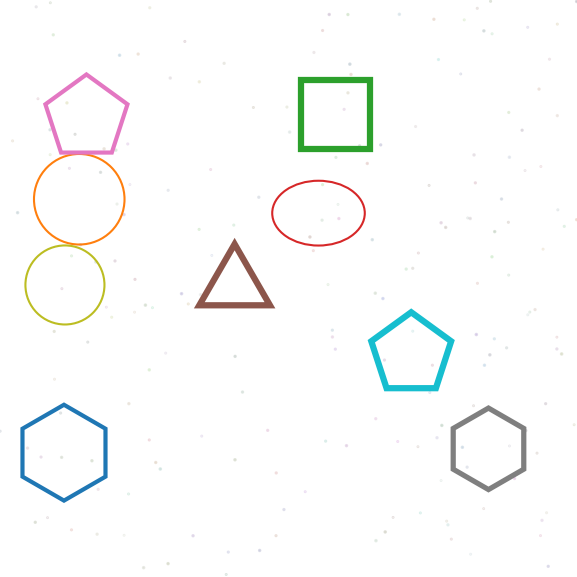[{"shape": "hexagon", "thickness": 2, "radius": 0.41, "center": [0.111, 0.215]}, {"shape": "circle", "thickness": 1, "radius": 0.39, "center": [0.137, 0.654]}, {"shape": "square", "thickness": 3, "radius": 0.3, "center": [0.581, 0.801]}, {"shape": "oval", "thickness": 1, "radius": 0.4, "center": [0.552, 0.63]}, {"shape": "triangle", "thickness": 3, "radius": 0.35, "center": [0.406, 0.506]}, {"shape": "pentagon", "thickness": 2, "radius": 0.37, "center": [0.15, 0.795]}, {"shape": "hexagon", "thickness": 2.5, "radius": 0.35, "center": [0.846, 0.222]}, {"shape": "circle", "thickness": 1, "radius": 0.34, "center": [0.112, 0.506]}, {"shape": "pentagon", "thickness": 3, "radius": 0.36, "center": [0.712, 0.386]}]